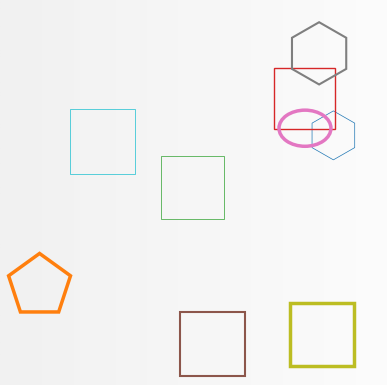[{"shape": "hexagon", "thickness": 0.5, "radius": 0.32, "center": [0.86, 0.648]}, {"shape": "pentagon", "thickness": 2.5, "radius": 0.42, "center": [0.102, 0.258]}, {"shape": "square", "thickness": 0.5, "radius": 0.41, "center": [0.496, 0.513]}, {"shape": "square", "thickness": 1, "radius": 0.4, "center": [0.785, 0.744]}, {"shape": "square", "thickness": 1.5, "radius": 0.42, "center": [0.549, 0.108]}, {"shape": "oval", "thickness": 2.5, "radius": 0.34, "center": [0.787, 0.667]}, {"shape": "hexagon", "thickness": 1.5, "radius": 0.4, "center": [0.824, 0.861]}, {"shape": "square", "thickness": 2.5, "radius": 0.41, "center": [0.831, 0.131]}, {"shape": "square", "thickness": 0.5, "radius": 0.42, "center": [0.265, 0.632]}]